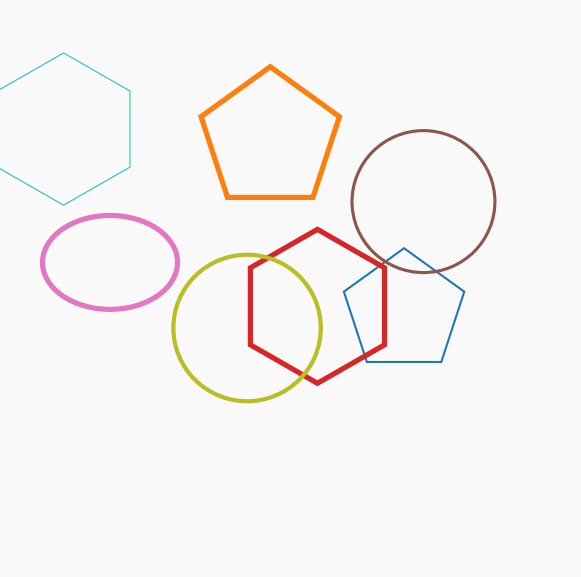[{"shape": "pentagon", "thickness": 1, "radius": 0.54, "center": [0.695, 0.46]}, {"shape": "pentagon", "thickness": 2.5, "radius": 0.63, "center": [0.465, 0.758]}, {"shape": "hexagon", "thickness": 2.5, "radius": 0.67, "center": [0.546, 0.469]}, {"shape": "circle", "thickness": 1.5, "radius": 0.61, "center": [0.729, 0.65]}, {"shape": "oval", "thickness": 2.5, "radius": 0.58, "center": [0.189, 0.545]}, {"shape": "circle", "thickness": 2, "radius": 0.63, "center": [0.425, 0.431]}, {"shape": "hexagon", "thickness": 0.5, "radius": 0.66, "center": [0.109, 0.776]}]